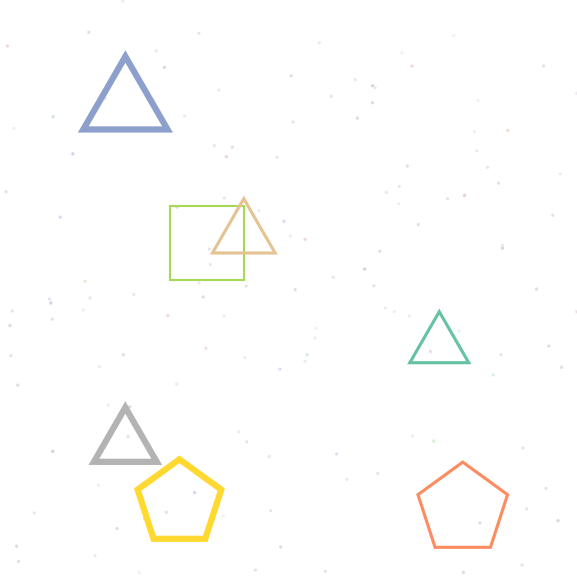[{"shape": "triangle", "thickness": 1.5, "radius": 0.29, "center": [0.761, 0.401]}, {"shape": "pentagon", "thickness": 1.5, "radius": 0.41, "center": [0.801, 0.117]}, {"shape": "triangle", "thickness": 3, "radius": 0.42, "center": [0.217, 0.817]}, {"shape": "square", "thickness": 1, "radius": 0.32, "center": [0.359, 0.578]}, {"shape": "pentagon", "thickness": 3, "radius": 0.38, "center": [0.311, 0.128]}, {"shape": "triangle", "thickness": 1.5, "radius": 0.31, "center": [0.422, 0.592]}, {"shape": "triangle", "thickness": 3, "radius": 0.31, "center": [0.217, 0.231]}]